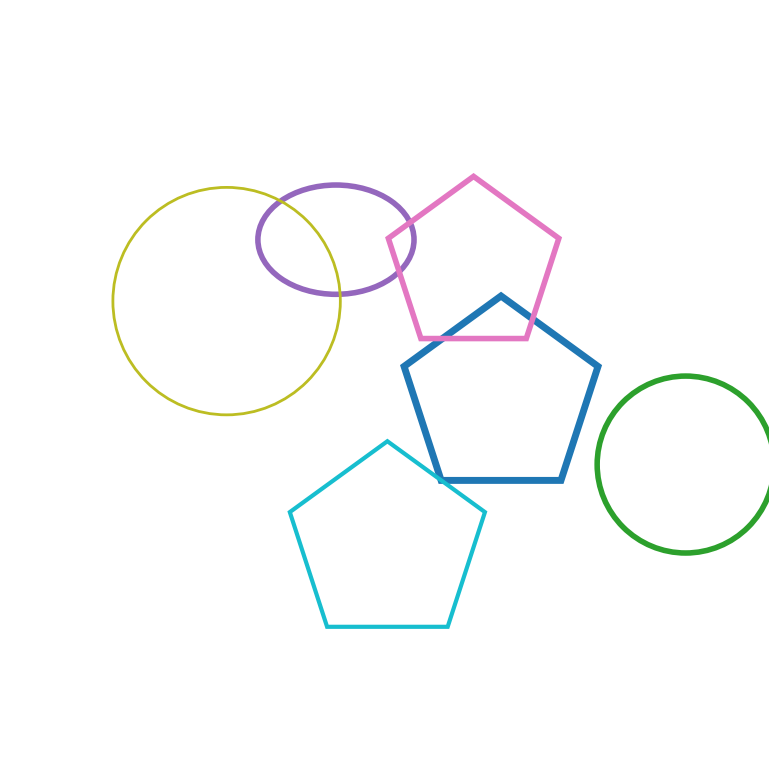[{"shape": "pentagon", "thickness": 2.5, "radius": 0.66, "center": [0.651, 0.483]}, {"shape": "circle", "thickness": 2, "radius": 0.57, "center": [0.89, 0.397]}, {"shape": "oval", "thickness": 2, "radius": 0.51, "center": [0.436, 0.689]}, {"shape": "pentagon", "thickness": 2, "radius": 0.58, "center": [0.615, 0.655]}, {"shape": "circle", "thickness": 1, "radius": 0.74, "center": [0.294, 0.609]}, {"shape": "pentagon", "thickness": 1.5, "radius": 0.67, "center": [0.503, 0.294]}]